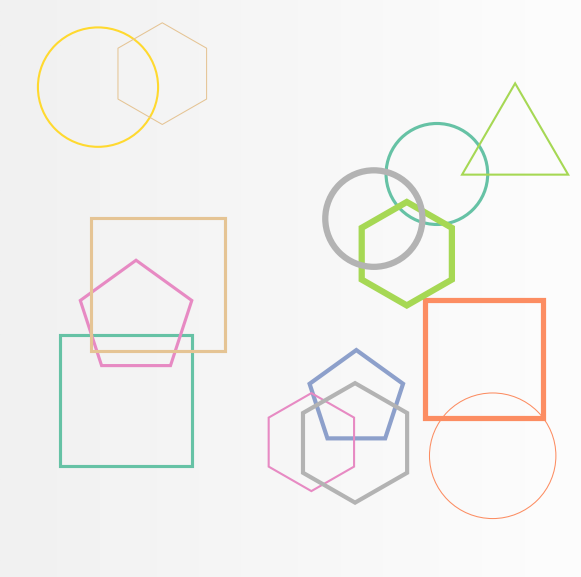[{"shape": "square", "thickness": 1.5, "radius": 0.57, "center": [0.217, 0.306]}, {"shape": "circle", "thickness": 1.5, "radius": 0.44, "center": [0.752, 0.698]}, {"shape": "circle", "thickness": 0.5, "radius": 0.54, "center": [0.848, 0.21]}, {"shape": "square", "thickness": 2.5, "radius": 0.51, "center": [0.833, 0.377]}, {"shape": "pentagon", "thickness": 2, "radius": 0.42, "center": [0.613, 0.308]}, {"shape": "pentagon", "thickness": 1.5, "radius": 0.5, "center": [0.234, 0.448]}, {"shape": "hexagon", "thickness": 1, "radius": 0.42, "center": [0.536, 0.234]}, {"shape": "hexagon", "thickness": 3, "radius": 0.45, "center": [0.7, 0.56]}, {"shape": "triangle", "thickness": 1, "radius": 0.53, "center": [0.886, 0.749]}, {"shape": "circle", "thickness": 1, "radius": 0.52, "center": [0.169, 0.848]}, {"shape": "hexagon", "thickness": 0.5, "radius": 0.44, "center": [0.279, 0.872]}, {"shape": "square", "thickness": 1.5, "radius": 0.58, "center": [0.272, 0.507]}, {"shape": "hexagon", "thickness": 2, "radius": 0.52, "center": [0.611, 0.232]}, {"shape": "circle", "thickness": 3, "radius": 0.42, "center": [0.643, 0.621]}]